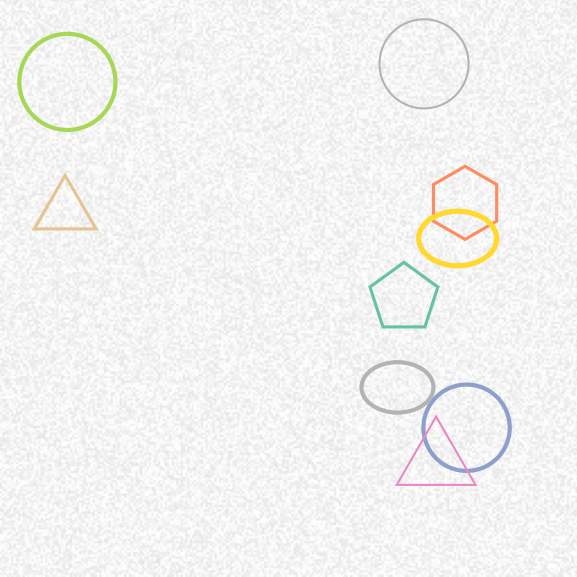[{"shape": "pentagon", "thickness": 1.5, "radius": 0.31, "center": [0.699, 0.483]}, {"shape": "hexagon", "thickness": 1.5, "radius": 0.32, "center": [0.805, 0.648]}, {"shape": "circle", "thickness": 2, "radius": 0.37, "center": [0.808, 0.258]}, {"shape": "triangle", "thickness": 1, "radius": 0.39, "center": [0.755, 0.199]}, {"shape": "circle", "thickness": 2, "radius": 0.42, "center": [0.117, 0.857]}, {"shape": "oval", "thickness": 2.5, "radius": 0.34, "center": [0.792, 0.586]}, {"shape": "triangle", "thickness": 1.5, "radius": 0.31, "center": [0.113, 0.634]}, {"shape": "circle", "thickness": 1, "radius": 0.39, "center": [0.734, 0.889]}, {"shape": "oval", "thickness": 2, "radius": 0.31, "center": [0.688, 0.328]}]